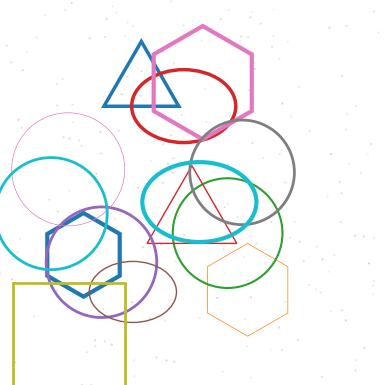[{"shape": "triangle", "thickness": 2.5, "radius": 0.56, "center": [0.367, 0.78]}, {"shape": "hexagon", "thickness": 3, "radius": 0.54, "center": [0.217, 0.338]}, {"shape": "hexagon", "thickness": 0.5, "radius": 0.6, "center": [0.643, 0.247]}, {"shape": "circle", "thickness": 1.5, "radius": 0.71, "center": [0.591, 0.394]}, {"shape": "oval", "thickness": 2.5, "radius": 0.68, "center": [0.477, 0.724]}, {"shape": "triangle", "thickness": 1, "radius": 0.67, "center": [0.499, 0.435]}, {"shape": "circle", "thickness": 2, "radius": 0.72, "center": [0.264, 0.319]}, {"shape": "oval", "thickness": 1, "radius": 0.57, "center": [0.345, 0.242]}, {"shape": "hexagon", "thickness": 3, "radius": 0.74, "center": [0.527, 0.785]}, {"shape": "circle", "thickness": 0.5, "radius": 0.73, "center": [0.177, 0.56]}, {"shape": "circle", "thickness": 2, "radius": 0.68, "center": [0.629, 0.552]}, {"shape": "square", "thickness": 2, "radius": 0.72, "center": [0.179, 0.121]}, {"shape": "circle", "thickness": 2, "radius": 0.73, "center": [0.133, 0.445]}, {"shape": "oval", "thickness": 3, "radius": 0.74, "center": [0.518, 0.475]}]